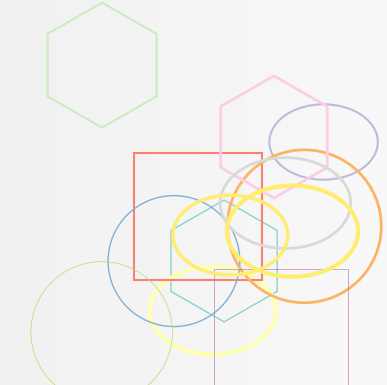[{"shape": "hexagon", "thickness": 1, "radius": 0.79, "center": [0.578, 0.322]}, {"shape": "oval", "thickness": 3, "radius": 0.81, "center": [0.549, 0.193]}, {"shape": "oval", "thickness": 1.5, "radius": 0.7, "center": [0.835, 0.631]}, {"shape": "square", "thickness": 1.5, "radius": 0.83, "center": [0.512, 0.437]}, {"shape": "circle", "thickness": 1, "radius": 0.85, "center": [0.449, 0.322]}, {"shape": "circle", "thickness": 2, "radius": 0.99, "center": [0.785, 0.412]}, {"shape": "circle", "thickness": 0.5, "radius": 0.91, "center": [0.262, 0.138]}, {"shape": "hexagon", "thickness": 2, "radius": 0.79, "center": [0.707, 0.644]}, {"shape": "oval", "thickness": 2, "radius": 0.84, "center": [0.737, 0.473]}, {"shape": "square", "thickness": 0.5, "radius": 0.87, "center": [0.725, 0.128]}, {"shape": "hexagon", "thickness": 1.5, "radius": 0.81, "center": [0.263, 0.831]}, {"shape": "oval", "thickness": 3, "radius": 0.85, "center": [0.755, 0.4]}, {"shape": "oval", "thickness": 2.5, "radius": 0.74, "center": [0.594, 0.389]}]